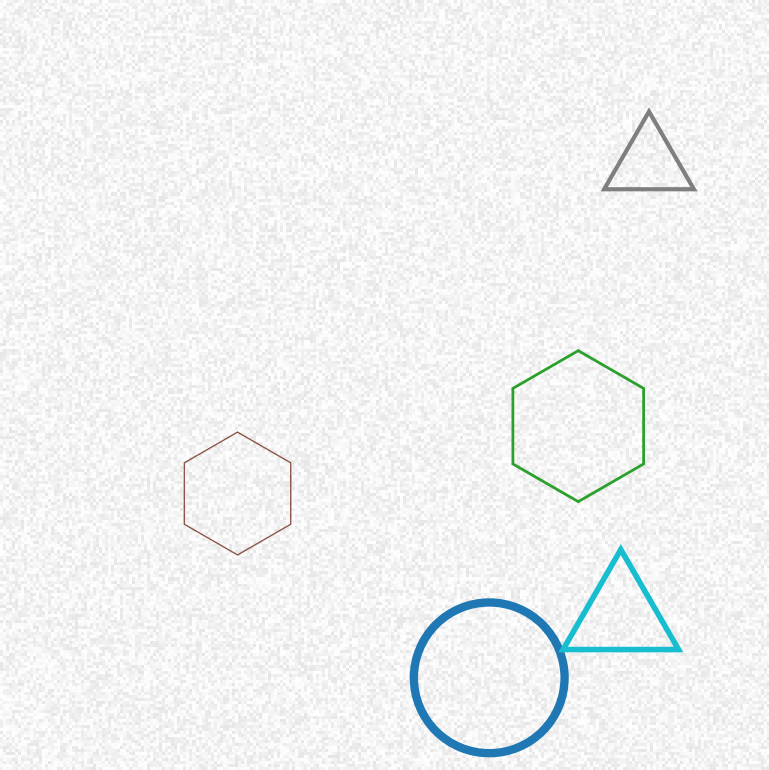[{"shape": "circle", "thickness": 3, "radius": 0.49, "center": [0.635, 0.12]}, {"shape": "hexagon", "thickness": 1, "radius": 0.49, "center": [0.751, 0.447]}, {"shape": "hexagon", "thickness": 0.5, "radius": 0.4, "center": [0.308, 0.359]}, {"shape": "triangle", "thickness": 1.5, "radius": 0.34, "center": [0.843, 0.788]}, {"shape": "triangle", "thickness": 2, "radius": 0.43, "center": [0.806, 0.2]}]